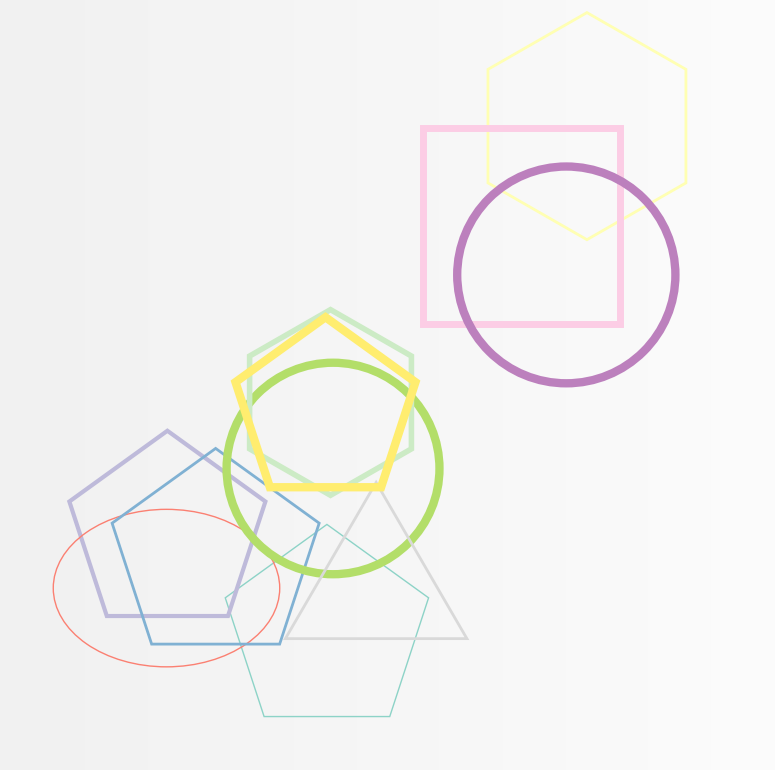[{"shape": "pentagon", "thickness": 0.5, "radius": 0.69, "center": [0.422, 0.181]}, {"shape": "hexagon", "thickness": 1, "radius": 0.74, "center": [0.757, 0.836]}, {"shape": "pentagon", "thickness": 1.5, "radius": 0.66, "center": [0.216, 0.308]}, {"shape": "oval", "thickness": 0.5, "radius": 0.73, "center": [0.215, 0.236]}, {"shape": "pentagon", "thickness": 1, "radius": 0.7, "center": [0.278, 0.277]}, {"shape": "circle", "thickness": 3, "radius": 0.69, "center": [0.43, 0.392]}, {"shape": "square", "thickness": 2.5, "radius": 0.64, "center": [0.673, 0.707]}, {"shape": "triangle", "thickness": 1, "radius": 0.68, "center": [0.485, 0.238]}, {"shape": "circle", "thickness": 3, "radius": 0.7, "center": [0.731, 0.643]}, {"shape": "hexagon", "thickness": 2, "radius": 0.6, "center": [0.426, 0.477]}, {"shape": "pentagon", "thickness": 3, "radius": 0.61, "center": [0.42, 0.466]}]